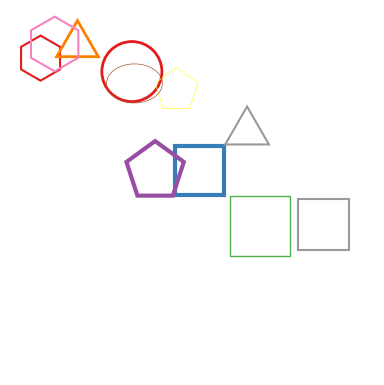[{"shape": "hexagon", "thickness": 1.5, "radius": 0.29, "center": [0.105, 0.849]}, {"shape": "circle", "thickness": 2, "radius": 0.39, "center": [0.343, 0.814]}, {"shape": "square", "thickness": 3, "radius": 0.32, "center": [0.518, 0.558]}, {"shape": "square", "thickness": 1, "radius": 0.39, "center": [0.676, 0.412]}, {"shape": "pentagon", "thickness": 3, "radius": 0.39, "center": [0.403, 0.555]}, {"shape": "triangle", "thickness": 2, "radius": 0.31, "center": [0.201, 0.884]}, {"shape": "pentagon", "thickness": 0.5, "radius": 0.29, "center": [0.459, 0.766]}, {"shape": "oval", "thickness": 0.5, "radius": 0.36, "center": [0.349, 0.783]}, {"shape": "hexagon", "thickness": 1.5, "radius": 0.36, "center": [0.142, 0.886]}, {"shape": "triangle", "thickness": 1.5, "radius": 0.33, "center": [0.642, 0.658]}, {"shape": "square", "thickness": 1.5, "radius": 0.33, "center": [0.84, 0.417]}]